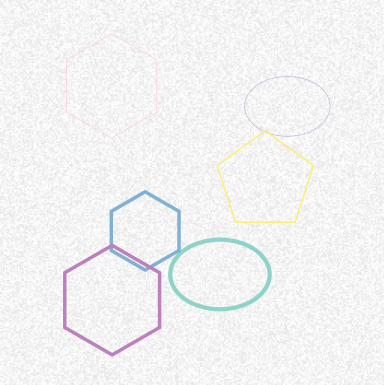[{"shape": "oval", "thickness": 3, "radius": 0.65, "center": [0.571, 0.287]}, {"shape": "oval", "thickness": 0.5, "radius": 0.56, "center": [0.746, 0.724]}, {"shape": "hexagon", "thickness": 2.5, "radius": 0.51, "center": [0.377, 0.4]}, {"shape": "hexagon", "thickness": 0.5, "radius": 0.68, "center": [0.29, 0.777]}, {"shape": "hexagon", "thickness": 2.5, "radius": 0.71, "center": [0.291, 0.22]}, {"shape": "pentagon", "thickness": 1, "radius": 0.66, "center": [0.689, 0.529]}]